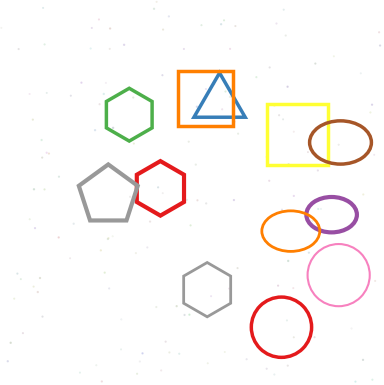[{"shape": "hexagon", "thickness": 3, "radius": 0.35, "center": [0.417, 0.511]}, {"shape": "circle", "thickness": 2.5, "radius": 0.39, "center": [0.731, 0.15]}, {"shape": "triangle", "thickness": 2.5, "radius": 0.38, "center": [0.57, 0.734]}, {"shape": "hexagon", "thickness": 2.5, "radius": 0.34, "center": [0.336, 0.702]}, {"shape": "oval", "thickness": 3, "radius": 0.33, "center": [0.861, 0.442]}, {"shape": "oval", "thickness": 2, "radius": 0.38, "center": [0.755, 0.4]}, {"shape": "square", "thickness": 2.5, "radius": 0.36, "center": [0.534, 0.743]}, {"shape": "square", "thickness": 2.5, "radius": 0.39, "center": [0.773, 0.65]}, {"shape": "oval", "thickness": 2.5, "radius": 0.4, "center": [0.884, 0.63]}, {"shape": "circle", "thickness": 1.5, "radius": 0.4, "center": [0.88, 0.285]}, {"shape": "pentagon", "thickness": 3, "radius": 0.4, "center": [0.281, 0.492]}, {"shape": "hexagon", "thickness": 2, "radius": 0.35, "center": [0.538, 0.248]}]